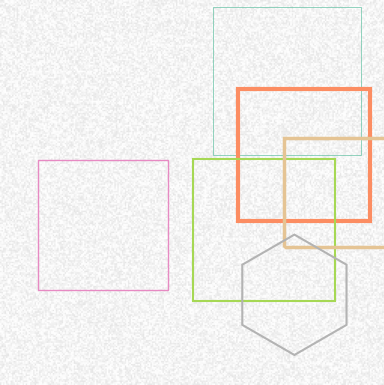[{"shape": "square", "thickness": 0.5, "radius": 0.96, "center": [0.746, 0.79]}, {"shape": "square", "thickness": 3, "radius": 0.86, "center": [0.789, 0.597]}, {"shape": "square", "thickness": 1, "radius": 0.84, "center": [0.267, 0.415]}, {"shape": "square", "thickness": 1.5, "radius": 0.93, "center": [0.686, 0.402]}, {"shape": "square", "thickness": 2.5, "radius": 0.71, "center": [0.88, 0.5]}, {"shape": "hexagon", "thickness": 1.5, "radius": 0.78, "center": [0.765, 0.234]}]